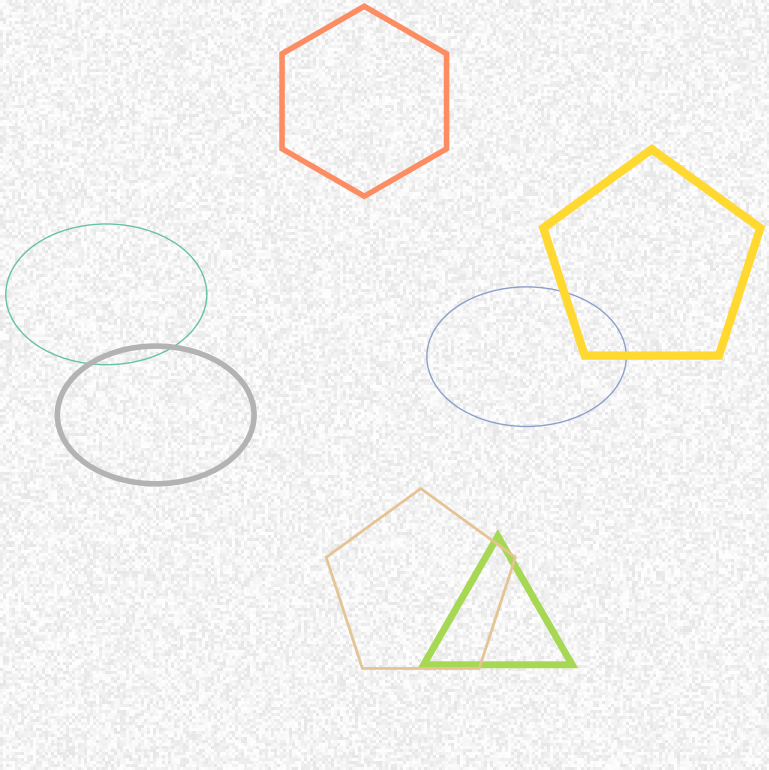[{"shape": "oval", "thickness": 0.5, "radius": 0.65, "center": [0.138, 0.618]}, {"shape": "hexagon", "thickness": 2, "radius": 0.62, "center": [0.473, 0.868]}, {"shape": "oval", "thickness": 0.5, "radius": 0.65, "center": [0.684, 0.537]}, {"shape": "triangle", "thickness": 2.5, "radius": 0.56, "center": [0.647, 0.192]}, {"shape": "pentagon", "thickness": 3, "radius": 0.74, "center": [0.847, 0.658]}, {"shape": "pentagon", "thickness": 1, "radius": 0.65, "center": [0.546, 0.236]}, {"shape": "oval", "thickness": 2, "radius": 0.64, "center": [0.202, 0.461]}]